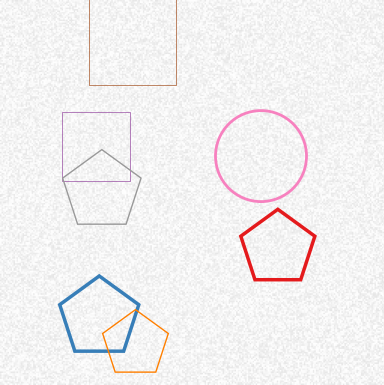[{"shape": "pentagon", "thickness": 2.5, "radius": 0.51, "center": [0.722, 0.355]}, {"shape": "pentagon", "thickness": 2.5, "radius": 0.54, "center": [0.258, 0.175]}, {"shape": "square", "thickness": 0.5, "radius": 0.45, "center": [0.249, 0.619]}, {"shape": "pentagon", "thickness": 1, "radius": 0.45, "center": [0.352, 0.106]}, {"shape": "square", "thickness": 0.5, "radius": 0.56, "center": [0.345, 0.891]}, {"shape": "circle", "thickness": 2, "radius": 0.59, "center": [0.678, 0.595]}, {"shape": "pentagon", "thickness": 1, "radius": 0.54, "center": [0.265, 0.504]}]